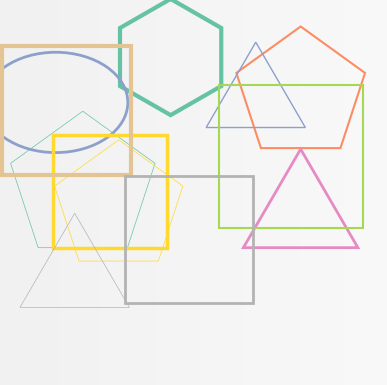[{"shape": "hexagon", "thickness": 3, "radius": 0.75, "center": [0.44, 0.852]}, {"shape": "pentagon", "thickness": 0.5, "radius": 0.98, "center": [0.214, 0.515]}, {"shape": "pentagon", "thickness": 1.5, "radius": 0.87, "center": [0.776, 0.757]}, {"shape": "triangle", "thickness": 1, "radius": 0.74, "center": [0.66, 0.743]}, {"shape": "oval", "thickness": 2, "radius": 0.93, "center": [0.144, 0.734]}, {"shape": "triangle", "thickness": 2, "radius": 0.85, "center": [0.776, 0.442]}, {"shape": "square", "thickness": 1.5, "radius": 0.93, "center": [0.75, 0.594]}, {"shape": "square", "thickness": 2.5, "radius": 0.73, "center": [0.284, 0.503]}, {"shape": "pentagon", "thickness": 0.5, "radius": 0.87, "center": [0.306, 0.463]}, {"shape": "square", "thickness": 3, "radius": 0.83, "center": [0.171, 0.713]}, {"shape": "triangle", "thickness": 0.5, "radius": 0.82, "center": [0.193, 0.283]}, {"shape": "square", "thickness": 2, "radius": 0.83, "center": [0.488, 0.378]}]